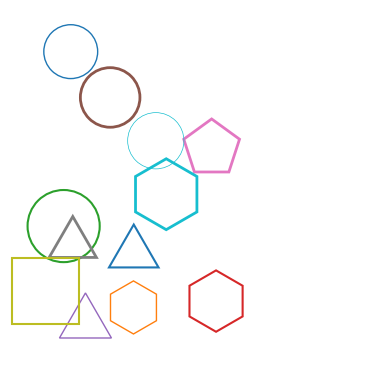[{"shape": "triangle", "thickness": 1.5, "radius": 0.37, "center": [0.347, 0.343]}, {"shape": "circle", "thickness": 1, "radius": 0.35, "center": [0.184, 0.866]}, {"shape": "hexagon", "thickness": 1, "radius": 0.34, "center": [0.347, 0.201]}, {"shape": "circle", "thickness": 1.5, "radius": 0.47, "center": [0.165, 0.413]}, {"shape": "hexagon", "thickness": 1.5, "radius": 0.4, "center": [0.561, 0.218]}, {"shape": "triangle", "thickness": 1, "radius": 0.39, "center": [0.222, 0.161]}, {"shape": "circle", "thickness": 2, "radius": 0.39, "center": [0.286, 0.747]}, {"shape": "pentagon", "thickness": 2, "radius": 0.38, "center": [0.55, 0.615]}, {"shape": "triangle", "thickness": 2, "radius": 0.35, "center": [0.189, 0.367]}, {"shape": "square", "thickness": 1.5, "radius": 0.43, "center": [0.118, 0.244]}, {"shape": "circle", "thickness": 0.5, "radius": 0.37, "center": [0.405, 0.634]}, {"shape": "hexagon", "thickness": 2, "radius": 0.46, "center": [0.432, 0.496]}]